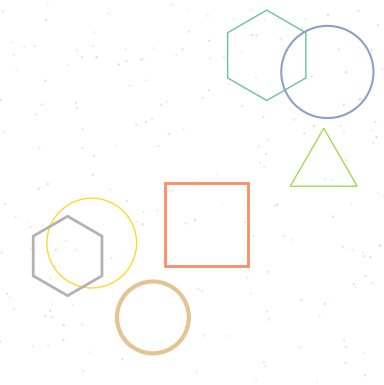[{"shape": "hexagon", "thickness": 1, "radius": 0.59, "center": [0.693, 0.856]}, {"shape": "square", "thickness": 2, "radius": 0.54, "center": [0.536, 0.416]}, {"shape": "circle", "thickness": 1.5, "radius": 0.6, "center": [0.85, 0.813]}, {"shape": "triangle", "thickness": 1, "radius": 0.5, "center": [0.841, 0.566]}, {"shape": "circle", "thickness": 1, "radius": 0.58, "center": [0.238, 0.369]}, {"shape": "circle", "thickness": 3, "radius": 0.47, "center": [0.397, 0.176]}, {"shape": "hexagon", "thickness": 2, "radius": 0.52, "center": [0.176, 0.335]}]